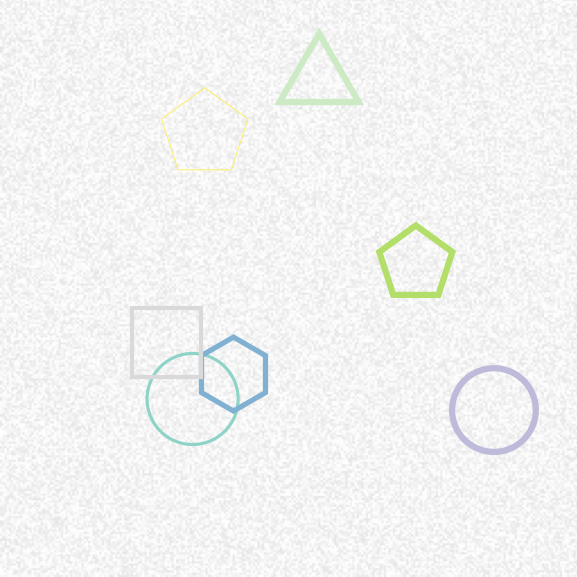[{"shape": "circle", "thickness": 1.5, "radius": 0.39, "center": [0.334, 0.308]}, {"shape": "circle", "thickness": 3, "radius": 0.36, "center": [0.855, 0.289]}, {"shape": "hexagon", "thickness": 2.5, "radius": 0.32, "center": [0.404, 0.351]}, {"shape": "pentagon", "thickness": 3, "radius": 0.33, "center": [0.72, 0.542]}, {"shape": "square", "thickness": 2, "radius": 0.3, "center": [0.289, 0.406]}, {"shape": "triangle", "thickness": 3, "radius": 0.39, "center": [0.553, 0.862]}, {"shape": "pentagon", "thickness": 0.5, "radius": 0.39, "center": [0.354, 0.769]}]